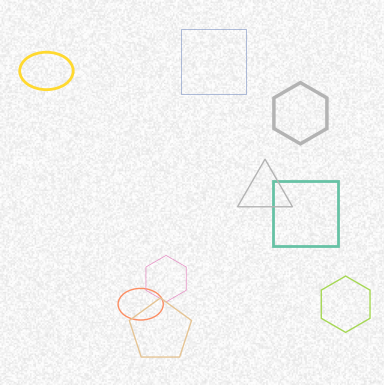[{"shape": "square", "thickness": 2, "radius": 0.42, "center": [0.794, 0.447]}, {"shape": "oval", "thickness": 1, "radius": 0.29, "center": [0.365, 0.21]}, {"shape": "square", "thickness": 0.5, "radius": 0.43, "center": [0.555, 0.84]}, {"shape": "hexagon", "thickness": 0.5, "radius": 0.3, "center": [0.431, 0.276]}, {"shape": "hexagon", "thickness": 1, "radius": 0.37, "center": [0.898, 0.21]}, {"shape": "oval", "thickness": 2, "radius": 0.35, "center": [0.121, 0.816]}, {"shape": "pentagon", "thickness": 1, "radius": 0.42, "center": [0.417, 0.141]}, {"shape": "triangle", "thickness": 1, "radius": 0.41, "center": [0.688, 0.504]}, {"shape": "hexagon", "thickness": 2.5, "radius": 0.4, "center": [0.78, 0.706]}]